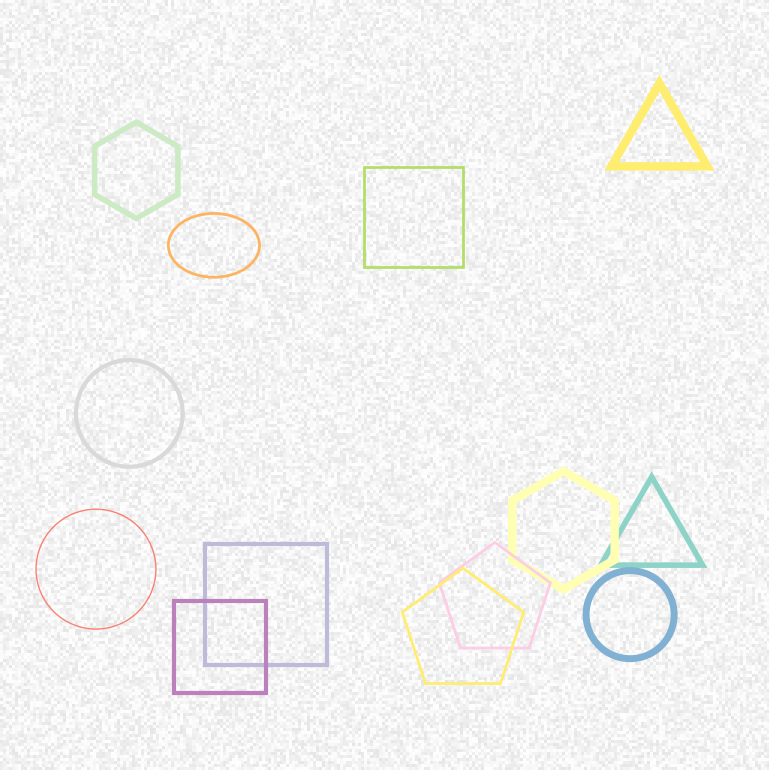[{"shape": "triangle", "thickness": 2, "radius": 0.38, "center": [0.846, 0.304]}, {"shape": "hexagon", "thickness": 3, "radius": 0.38, "center": [0.732, 0.311]}, {"shape": "square", "thickness": 1.5, "radius": 0.39, "center": [0.345, 0.215]}, {"shape": "circle", "thickness": 0.5, "radius": 0.39, "center": [0.125, 0.261]}, {"shape": "circle", "thickness": 2.5, "radius": 0.29, "center": [0.818, 0.202]}, {"shape": "oval", "thickness": 1, "radius": 0.3, "center": [0.278, 0.681]}, {"shape": "square", "thickness": 1, "radius": 0.32, "center": [0.537, 0.718]}, {"shape": "pentagon", "thickness": 1, "radius": 0.38, "center": [0.643, 0.22]}, {"shape": "circle", "thickness": 1.5, "radius": 0.35, "center": [0.168, 0.463]}, {"shape": "square", "thickness": 1.5, "radius": 0.3, "center": [0.285, 0.16]}, {"shape": "hexagon", "thickness": 2, "radius": 0.31, "center": [0.177, 0.779]}, {"shape": "triangle", "thickness": 3, "radius": 0.36, "center": [0.856, 0.82]}, {"shape": "pentagon", "thickness": 1, "radius": 0.41, "center": [0.601, 0.179]}]